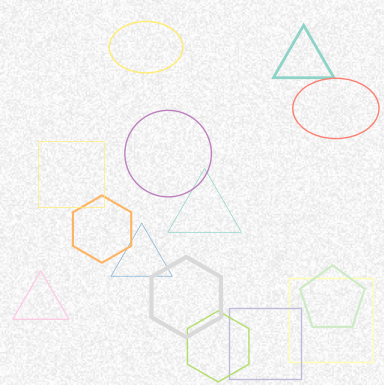[{"shape": "triangle", "thickness": 2, "radius": 0.45, "center": [0.789, 0.844]}, {"shape": "triangle", "thickness": 0.5, "radius": 0.55, "center": [0.532, 0.452]}, {"shape": "square", "thickness": 1, "radius": 0.55, "center": [0.859, 0.168]}, {"shape": "square", "thickness": 1, "radius": 0.46, "center": [0.688, 0.107]}, {"shape": "oval", "thickness": 1, "radius": 0.56, "center": [0.872, 0.718]}, {"shape": "triangle", "thickness": 0.5, "radius": 0.46, "center": [0.368, 0.328]}, {"shape": "hexagon", "thickness": 1.5, "radius": 0.44, "center": [0.265, 0.405]}, {"shape": "hexagon", "thickness": 1, "radius": 0.46, "center": [0.567, 0.1]}, {"shape": "triangle", "thickness": 1, "radius": 0.42, "center": [0.106, 0.213]}, {"shape": "hexagon", "thickness": 3, "radius": 0.52, "center": [0.484, 0.228]}, {"shape": "circle", "thickness": 1, "radius": 0.56, "center": [0.437, 0.601]}, {"shape": "pentagon", "thickness": 1.5, "radius": 0.44, "center": [0.863, 0.223]}, {"shape": "square", "thickness": 0.5, "radius": 0.43, "center": [0.184, 0.548]}, {"shape": "oval", "thickness": 1, "radius": 0.48, "center": [0.379, 0.877]}]